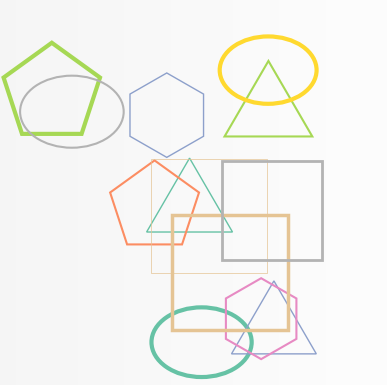[{"shape": "triangle", "thickness": 1, "radius": 0.64, "center": [0.489, 0.461]}, {"shape": "oval", "thickness": 3, "radius": 0.65, "center": [0.52, 0.111]}, {"shape": "pentagon", "thickness": 1.5, "radius": 0.6, "center": [0.399, 0.463]}, {"shape": "triangle", "thickness": 1, "radius": 0.63, "center": [0.707, 0.144]}, {"shape": "hexagon", "thickness": 1, "radius": 0.55, "center": [0.43, 0.701]}, {"shape": "hexagon", "thickness": 1.5, "radius": 0.53, "center": [0.674, 0.172]}, {"shape": "pentagon", "thickness": 3, "radius": 0.65, "center": [0.134, 0.758]}, {"shape": "triangle", "thickness": 1.5, "radius": 0.65, "center": [0.693, 0.711]}, {"shape": "oval", "thickness": 3, "radius": 0.63, "center": [0.692, 0.818]}, {"shape": "square", "thickness": 2.5, "radius": 0.75, "center": [0.593, 0.291]}, {"shape": "square", "thickness": 0.5, "radius": 0.74, "center": [0.539, 0.438]}, {"shape": "oval", "thickness": 1.5, "radius": 0.67, "center": [0.186, 0.71]}, {"shape": "square", "thickness": 2, "radius": 0.64, "center": [0.703, 0.454]}]